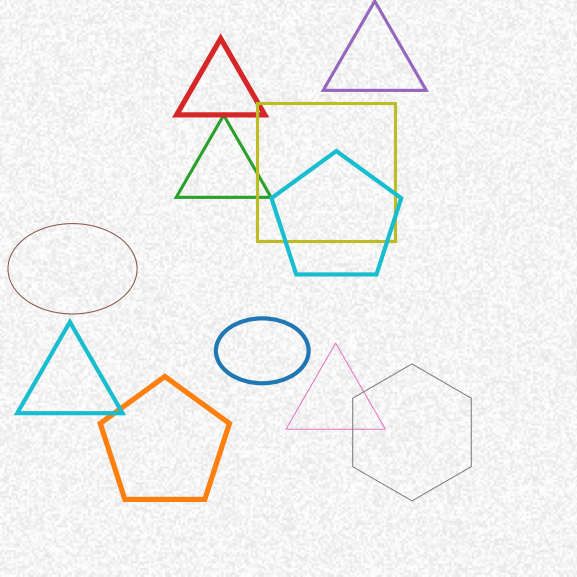[{"shape": "oval", "thickness": 2, "radius": 0.4, "center": [0.454, 0.392]}, {"shape": "pentagon", "thickness": 2.5, "radius": 0.59, "center": [0.285, 0.23]}, {"shape": "triangle", "thickness": 1.5, "radius": 0.47, "center": [0.387, 0.705]}, {"shape": "triangle", "thickness": 2.5, "radius": 0.44, "center": [0.382, 0.844]}, {"shape": "triangle", "thickness": 1.5, "radius": 0.52, "center": [0.649, 0.894]}, {"shape": "oval", "thickness": 0.5, "radius": 0.56, "center": [0.126, 0.534]}, {"shape": "triangle", "thickness": 0.5, "radius": 0.5, "center": [0.581, 0.306]}, {"shape": "hexagon", "thickness": 0.5, "radius": 0.59, "center": [0.713, 0.25]}, {"shape": "square", "thickness": 1.5, "radius": 0.6, "center": [0.565, 0.701]}, {"shape": "pentagon", "thickness": 2, "radius": 0.59, "center": [0.582, 0.619]}, {"shape": "triangle", "thickness": 2, "radius": 0.53, "center": [0.121, 0.336]}]